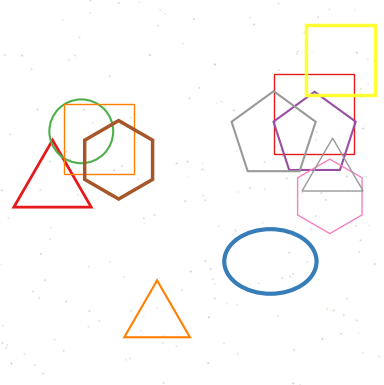[{"shape": "square", "thickness": 1, "radius": 0.52, "center": [0.815, 0.703]}, {"shape": "triangle", "thickness": 2, "radius": 0.58, "center": [0.136, 0.52]}, {"shape": "oval", "thickness": 3, "radius": 0.6, "center": [0.702, 0.321]}, {"shape": "circle", "thickness": 1.5, "radius": 0.41, "center": [0.211, 0.659]}, {"shape": "pentagon", "thickness": 1.5, "radius": 0.56, "center": [0.817, 0.649]}, {"shape": "triangle", "thickness": 1.5, "radius": 0.49, "center": [0.408, 0.173]}, {"shape": "square", "thickness": 1, "radius": 0.46, "center": [0.256, 0.64]}, {"shape": "square", "thickness": 2.5, "radius": 0.45, "center": [0.884, 0.844]}, {"shape": "hexagon", "thickness": 2.5, "radius": 0.51, "center": [0.308, 0.585]}, {"shape": "hexagon", "thickness": 1, "radius": 0.48, "center": [0.857, 0.49]}, {"shape": "pentagon", "thickness": 1.5, "radius": 0.57, "center": [0.711, 0.648]}, {"shape": "triangle", "thickness": 1, "radius": 0.46, "center": [0.864, 0.55]}]